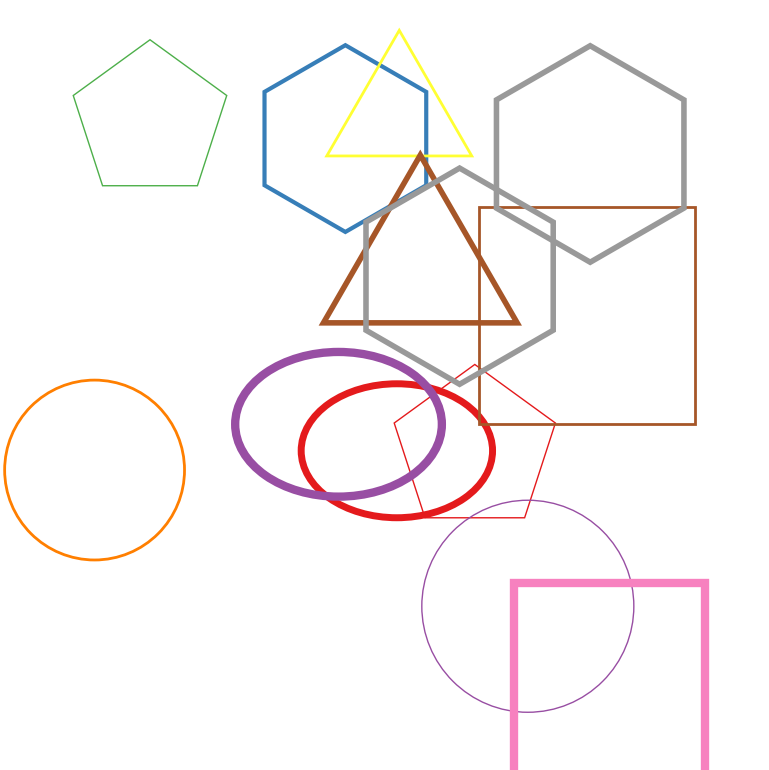[{"shape": "oval", "thickness": 2.5, "radius": 0.62, "center": [0.515, 0.415]}, {"shape": "pentagon", "thickness": 0.5, "radius": 0.55, "center": [0.617, 0.417]}, {"shape": "hexagon", "thickness": 1.5, "radius": 0.61, "center": [0.449, 0.82]}, {"shape": "pentagon", "thickness": 0.5, "radius": 0.52, "center": [0.195, 0.844]}, {"shape": "oval", "thickness": 3, "radius": 0.67, "center": [0.44, 0.449]}, {"shape": "circle", "thickness": 0.5, "radius": 0.69, "center": [0.685, 0.213]}, {"shape": "circle", "thickness": 1, "radius": 0.58, "center": [0.123, 0.39]}, {"shape": "triangle", "thickness": 1, "radius": 0.54, "center": [0.519, 0.852]}, {"shape": "square", "thickness": 1, "radius": 0.7, "center": [0.762, 0.59]}, {"shape": "triangle", "thickness": 2, "radius": 0.73, "center": [0.546, 0.653]}, {"shape": "square", "thickness": 3, "radius": 0.62, "center": [0.791, 0.119]}, {"shape": "hexagon", "thickness": 2, "radius": 0.7, "center": [0.597, 0.641]}, {"shape": "hexagon", "thickness": 2, "radius": 0.7, "center": [0.766, 0.8]}]